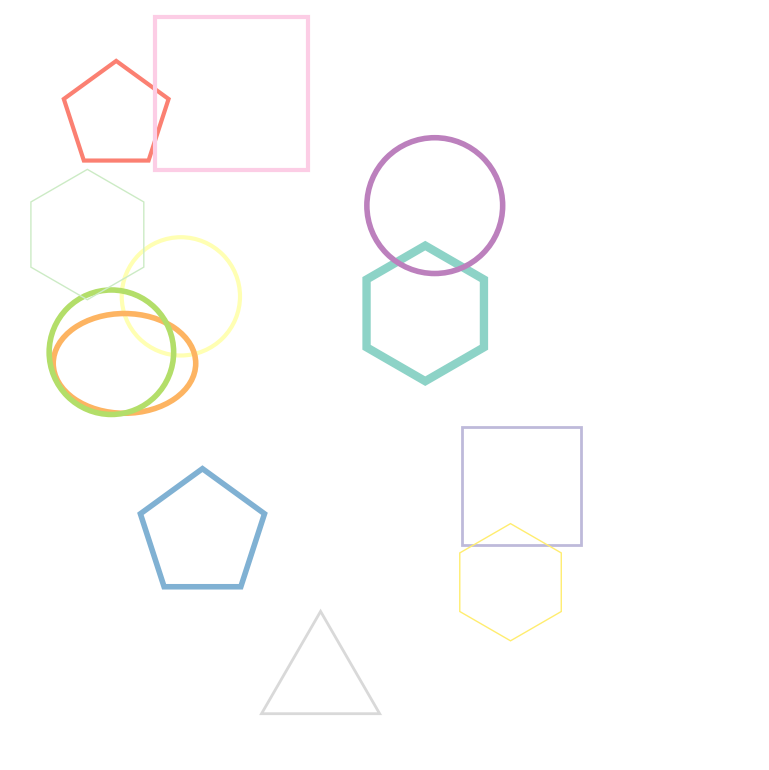[{"shape": "hexagon", "thickness": 3, "radius": 0.44, "center": [0.552, 0.593]}, {"shape": "circle", "thickness": 1.5, "radius": 0.38, "center": [0.235, 0.615]}, {"shape": "square", "thickness": 1, "radius": 0.39, "center": [0.678, 0.369]}, {"shape": "pentagon", "thickness": 1.5, "radius": 0.36, "center": [0.151, 0.849]}, {"shape": "pentagon", "thickness": 2, "radius": 0.42, "center": [0.263, 0.307]}, {"shape": "oval", "thickness": 2, "radius": 0.46, "center": [0.162, 0.528]}, {"shape": "circle", "thickness": 2, "radius": 0.4, "center": [0.145, 0.543]}, {"shape": "square", "thickness": 1.5, "radius": 0.5, "center": [0.3, 0.878]}, {"shape": "triangle", "thickness": 1, "radius": 0.44, "center": [0.416, 0.117]}, {"shape": "circle", "thickness": 2, "radius": 0.44, "center": [0.565, 0.733]}, {"shape": "hexagon", "thickness": 0.5, "radius": 0.42, "center": [0.113, 0.695]}, {"shape": "hexagon", "thickness": 0.5, "radius": 0.38, "center": [0.663, 0.244]}]